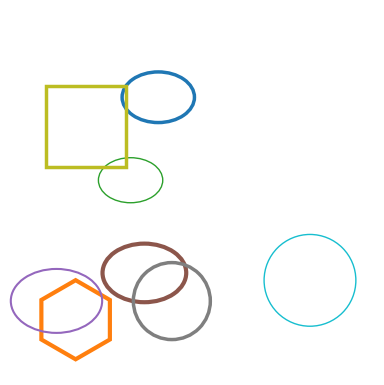[{"shape": "oval", "thickness": 2.5, "radius": 0.47, "center": [0.411, 0.747]}, {"shape": "hexagon", "thickness": 3, "radius": 0.51, "center": [0.196, 0.17]}, {"shape": "oval", "thickness": 1, "radius": 0.42, "center": [0.339, 0.532]}, {"shape": "oval", "thickness": 1.5, "radius": 0.59, "center": [0.147, 0.218]}, {"shape": "oval", "thickness": 3, "radius": 0.54, "center": [0.375, 0.291]}, {"shape": "circle", "thickness": 2.5, "radius": 0.5, "center": [0.446, 0.218]}, {"shape": "square", "thickness": 2.5, "radius": 0.52, "center": [0.223, 0.672]}, {"shape": "circle", "thickness": 1, "radius": 0.6, "center": [0.805, 0.272]}]